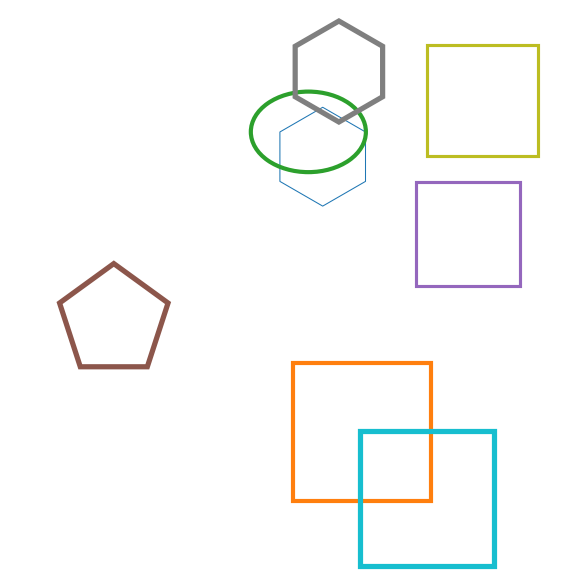[{"shape": "hexagon", "thickness": 0.5, "radius": 0.43, "center": [0.559, 0.728]}, {"shape": "square", "thickness": 2, "radius": 0.6, "center": [0.626, 0.251]}, {"shape": "oval", "thickness": 2, "radius": 0.5, "center": [0.534, 0.771]}, {"shape": "square", "thickness": 1.5, "radius": 0.45, "center": [0.811, 0.593]}, {"shape": "pentagon", "thickness": 2.5, "radius": 0.49, "center": [0.197, 0.444]}, {"shape": "hexagon", "thickness": 2.5, "radius": 0.44, "center": [0.587, 0.875]}, {"shape": "square", "thickness": 1.5, "radius": 0.48, "center": [0.836, 0.825]}, {"shape": "square", "thickness": 2.5, "radius": 0.58, "center": [0.74, 0.136]}]